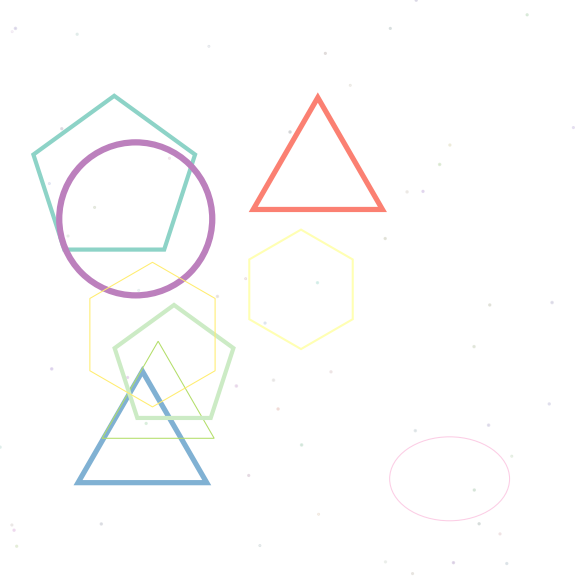[{"shape": "pentagon", "thickness": 2, "radius": 0.74, "center": [0.198, 0.686]}, {"shape": "hexagon", "thickness": 1, "radius": 0.52, "center": [0.521, 0.498]}, {"shape": "triangle", "thickness": 2.5, "radius": 0.65, "center": [0.55, 0.701]}, {"shape": "triangle", "thickness": 2.5, "radius": 0.64, "center": [0.247, 0.228]}, {"shape": "triangle", "thickness": 0.5, "radius": 0.56, "center": [0.274, 0.296]}, {"shape": "oval", "thickness": 0.5, "radius": 0.52, "center": [0.779, 0.17]}, {"shape": "circle", "thickness": 3, "radius": 0.66, "center": [0.235, 0.62]}, {"shape": "pentagon", "thickness": 2, "radius": 0.54, "center": [0.301, 0.363]}, {"shape": "hexagon", "thickness": 0.5, "radius": 0.63, "center": [0.264, 0.42]}]